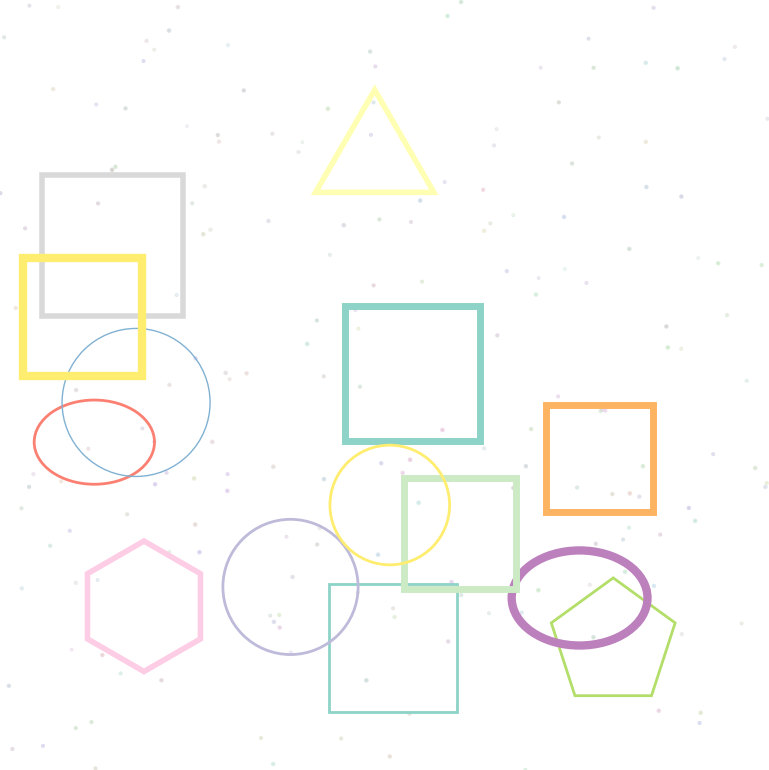[{"shape": "square", "thickness": 2.5, "radius": 0.44, "center": [0.536, 0.515]}, {"shape": "square", "thickness": 1, "radius": 0.41, "center": [0.51, 0.158]}, {"shape": "triangle", "thickness": 2, "radius": 0.44, "center": [0.487, 0.795]}, {"shape": "circle", "thickness": 1, "radius": 0.44, "center": [0.377, 0.238]}, {"shape": "oval", "thickness": 1, "radius": 0.39, "center": [0.123, 0.426]}, {"shape": "circle", "thickness": 0.5, "radius": 0.48, "center": [0.177, 0.477]}, {"shape": "square", "thickness": 2.5, "radius": 0.35, "center": [0.779, 0.405]}, {"shape": "pentagon", "thickness": 1, "radius": 0.42, "center": [0.796, 0.165]}, {"shape": "hexagon", "thickness": 2, "radius": 0.42, "center": [0.187, 0.213]}, {"shape": "square", "thickness": 2, "radius": 0.46, "center": [0.146, 0.681]}, {"shape": "oval", "thickness": 3, "radius": 0.44, "center": [0.753, 0.223]}, {"shape": "square", "thickness": 2.5, "radius": 0.36, "center": [0.597, 0.307]}, {"shape": "square", "thickness": 3, "radius": 0.38, "center": [0.107, 0.588]}, {"shape": "circle", "thickness": 1, "radius": 0.39, "center": [0.506, 0.344]}]